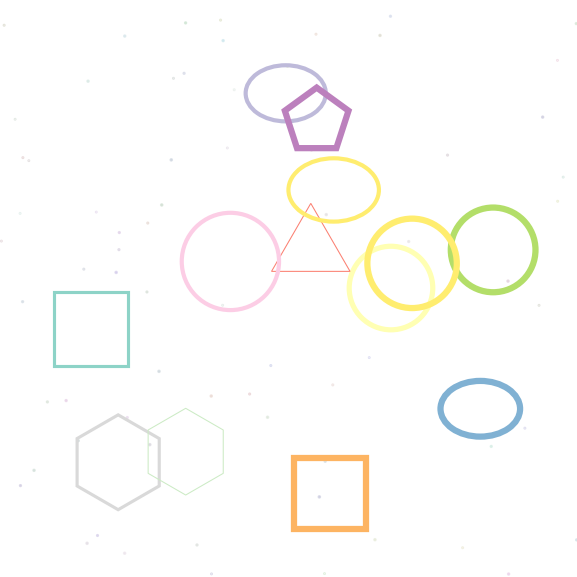[{"shape": "square", "thickness": 1.5, "radius": 0.32, "center": [0.157, 0.43]}, {"shape": "circle", "thickness": 2.5, "radius": 0.36, "center": [0.677, 0.5]}, {"shape": "oval", "thickness": 2, "radius": 0.35, "center": [0.495, 0.838]}, {"shape": "triangle", "thickness": 0.5, "radius": 0.39, "center": [0.538, 0.568]}, {"shape": "oval", "thickness": 3, "radius": 0.34, "center": [0.832, 0.291]}, {"shape": "square", "thickness": 3, "radius": 0.31, "center": [0.571, 0.144]}, {"shape": "circle", "thickness": 3, "radius": 0.37, "center": [0.854, 0.566]}, {"shape": "circle", "thickness": 2, "radius": 0.42, "center": [0.399, 0.546]}, {"shape": "hexagon", "thickness": 1.5, "radius": 0.41, "center": [0.205, 0.199]}, {"shape": "pentagon", "thickness": 3, "radius": 0.29, "center": [0.548, 0.789]}, {"shape": "hexagon", "thickness": 0.5, "radius": 0.38, "center": [0.322, 0.217]}, {"shape": "circle", "thickness": 3, "radius": 0.39, "center": [0.714, 0.543]}, {"shape": "oval", "thickness": 2, "radius": 0.39, "center": [0.578, 0.67]}]